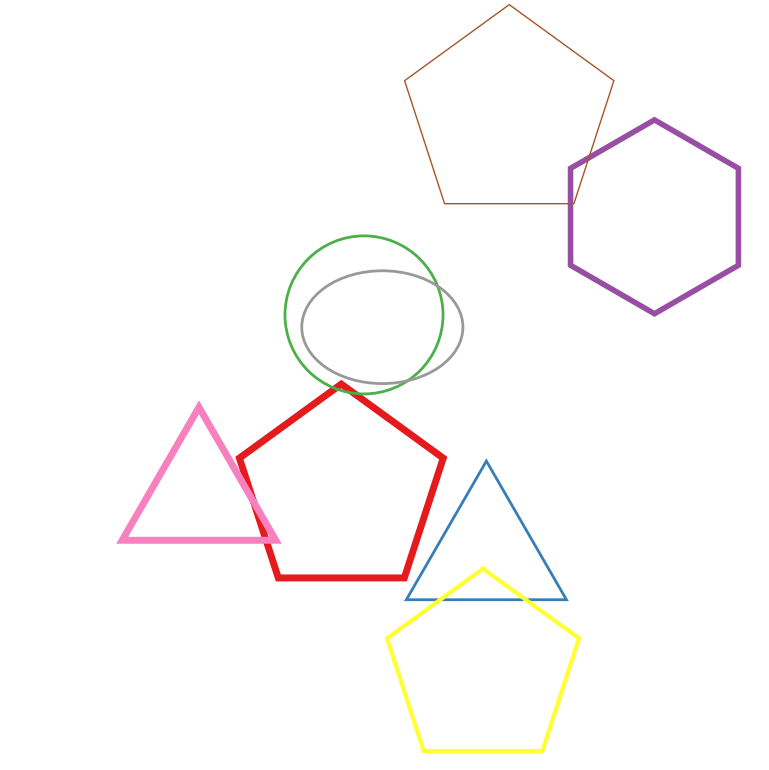[{"shape": "pentagon", "thickness": 2.5, "radius": 0.7, "center": [0.443, 0.362]}, {"shape": "triangle", "thickness": 1, "radius": 0.6, "center": [0.632, 0.281]}, {"shape": "circle", "thickness": 1, "radius": 0.51, "center": [0.473, 0.591]}, {"shape": "hexagon", "thickness": 2, "radius": 0.63, "center": [0.85, 0.718]}, {"shape": "pentagon", "thickness": 1.5, "radius": 0.66, "center": [0.627, 0.13]}, {"shape": "pentagon", "thickness": 0.5, "radius": 0.71, "center": [0.661, 0.851]}, {"shape": "triangle", "thickness": 2.5, "radius": 0.58, "center": [0.258, 0.356]}, {"shape": "oval", "thickness": 1, "radius": 0.52, "center": [0.497, 0.575]}]